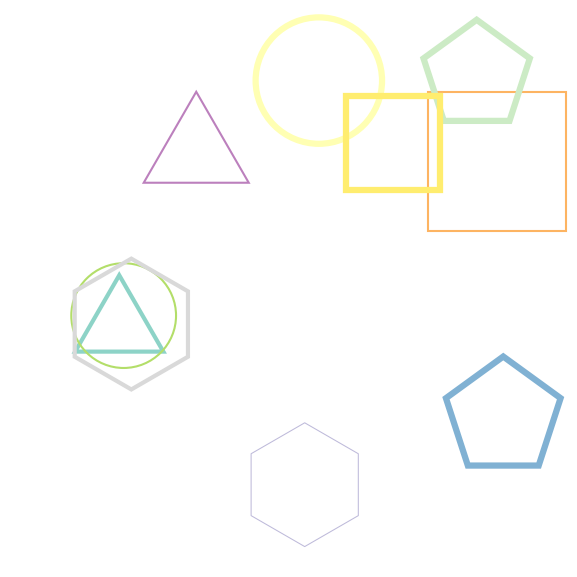[{"shape": "triangle", "thickness": 2, "radius": 0.44, "center": [0.207, 0.434]}, {"shape": "circle", "thickness": 3, "radius": 0.55, "center": [0.552, 0.86]}, {"shape": "hexagon", "thickness": 0.5, "radius": 0.54, "center": [0.528, 0.16]}, {"shape": "pentagon", "thickness": 3, "radius": 0.52, "center": [0.871, 0.277]}, {"shape": "square", "thickness": 1, "radius": 0.6, "center": [0.861, 0.72]}, {"shape": "circle", "thickness": 1, "radius": 0.45, "center": [0.214, 0.453]}, {"shape": "hexagon", "thickness": 2, "radius": 0.57, "center": [0.227, 0.438]}, {"shape": "triangle", "thickness": 1, "radius": 0.52, "center": [0.34, 0.735]}, {"shape": "pentagon", "thickness": 3, "radius": 0.48, "center": [0.825, 0.868]}, {"shape": "square", "thickness": 3, "radius": 0.41, "center": [0.68, 0.752]}]